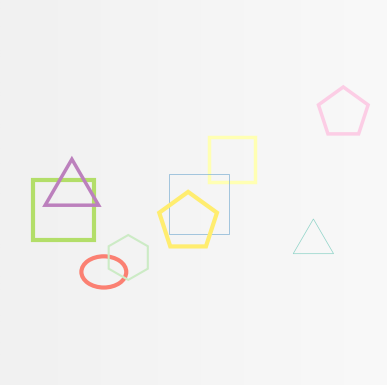[{"shape": "triangle", "thickness": 0.5, "radius": 0.3, "center": [0.809, 0.371]}, {"shape": "square", "thickness": 2.5, "radius": 0.29, "center": [0.598, 0.586]}, {"shape": "oval", "thickness": 3, "radius": 0.29, "center": [0.268, 0.294]}, {"shape": "square", "thickness": 0.5, "radius": 0.39, "center": [0.513, 0.47]}, {"shape": "square", "thickness": 3, "radius": 0.39, "center": [0.164, 0.454]}, {"shape": "pentagon", "thickness": 2.5, "radius": 0.34, "center": [0.886, 0.707]}, {"shape": "triangle", "thickness": 2.5, "radius": 0.4, "center": [0.185, 0.507]}, {"shape": "hexagon", "thickness": 1.5, "radius": 0.29, "center": [0.331, 0.331]}, {"shape": "pentagon", "thickness": 3, "radius": 0.39, "center": [0.485, 0.423]}]